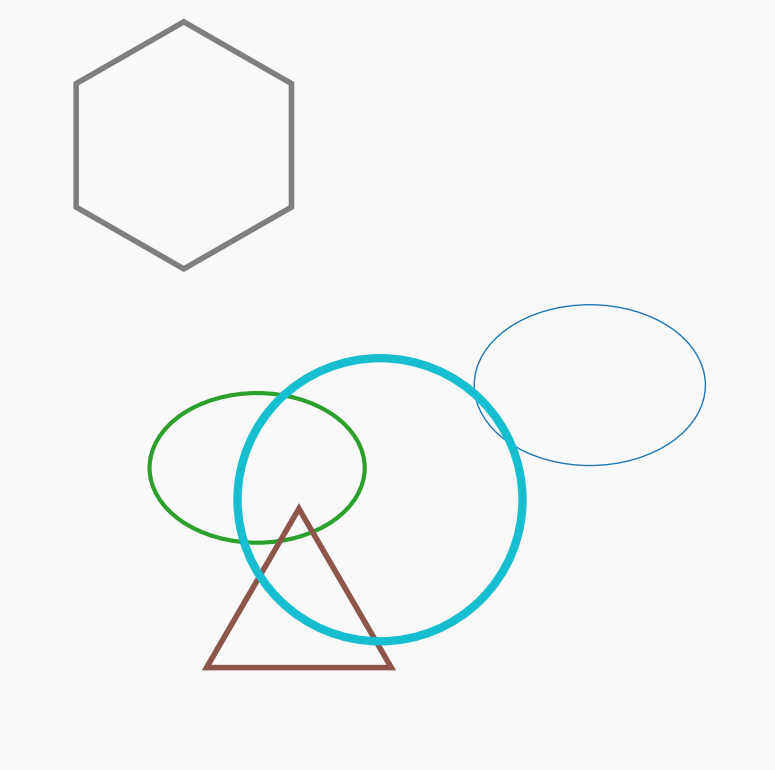[{"shape": "oval", "thickness": 0.5, "radius": 0.75, "center": [0.761, 0.5]}, {"shape": "oval", "thickness": 1.5, "radius": 0.69, "center": [0.332, 0.392]}, {"shape": "triangle", "thickness": 2, "radius": 0.69, "center": [0.386, 0.202]}, {"shape": "hexagon", "thickness": 2, "radius": 0.8, "center": [0.237, 0.811]}, {"shape": "circle", "thickness": 3, "radius": 0.92, "center": [0.49, 0.351]}]